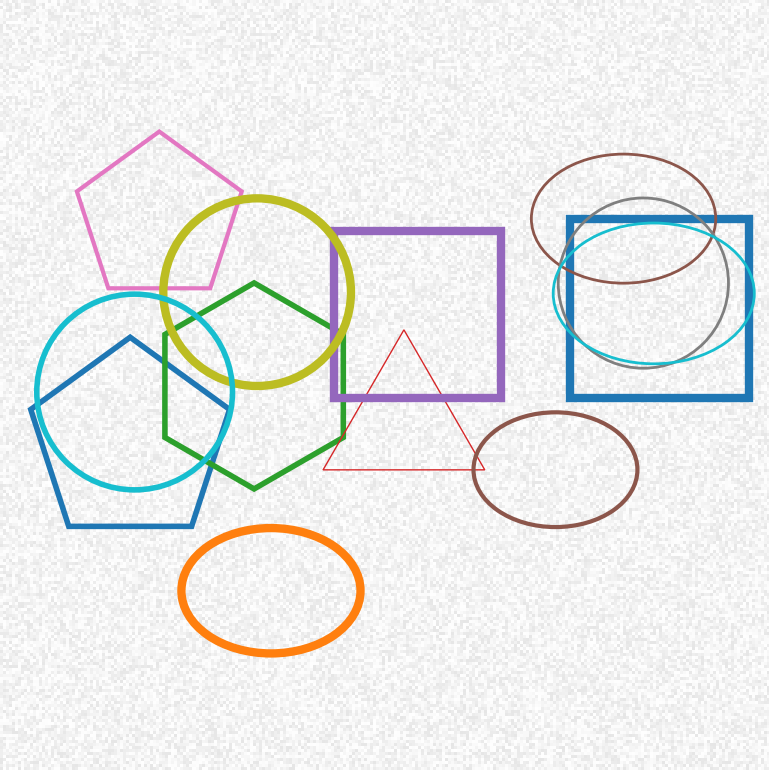[{"shape": "pentagon", "thickness": 2, "radius": 0.68, "center": [0.169, 0.426]}, {"shape": "square", "thickness": 3, "radius": 0.58, "center": [0.857, 0.6]}, {"shape": "oval", "thickness": 3, "radius": 0.58, "center": [0.352, 0.233]}, {"shape": "hexagon", "thickness": 2, "radius": 0.67, "center": [0.33, 0.499]}, {"shape": "triangle", "thickness": 0.5, "radius": 0.61, "center": [0.525, 0.45]}, {"shape": "square", "thickness": 3, "radius": 0.54, "center": [0.542, 0.591]}, {"shape": "oval", "thickness": 1.5, "radius": 0.53, "center": [0.721, 0.39]}, {"shape": "oval", "thickness": 1, "radius": 0.6, "center": [0.81, 0.716]}, {"shape": "pentagon", "thickness": 1.5, "radius": 0.56, "center": [0.207, 0.717]}, {"shape": "circle", "thickness": 1, "radius": 0.55, "center": [0.836, 0.632]}, {"shape": "circle", "thickness": 3, "radius": 0.61, "center": [0.334, 0.621]}, {"shape": "circle", "thickness": 2, "radius": 0.64, "center": [0.175, 0.491]}, {"shape": "oval", "thickness": 1, "radius": 0.65, "center": [0.849, 0.619]}]